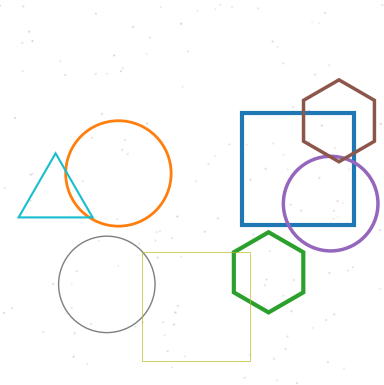[{"shape": "square", "thickness": 3, "radius": 0.72, "center": [0.774, 0.561]}, {"shape": "circle", "thickness": 2, "radius": 0.68, "center": [0.308, 0.55]}, {"shape": "hexagon", "thickness": 3, "radius": 0.52, "center": [0.698, 0.293]}, {"shape": "circle", "thickness": 2.5, "radius": 0.61, "center": [0.859, 0.471]}, {"shape": "hexagon", "thickness": 2.5, "radius": 0.53, "center": [0.88, 0.686]}, {"shape": "circle", "thickness": 1, "radius": 0.63, "center": [0.277, 0.261]}, {"shape": "square", "thickness": 0.5, "radius": 0.71, "center": [0.509, 0.204]}, {"shape": "triangle", "thickness": 1.5, "radius": 0.55, "center": [0.144, 0.491]}]